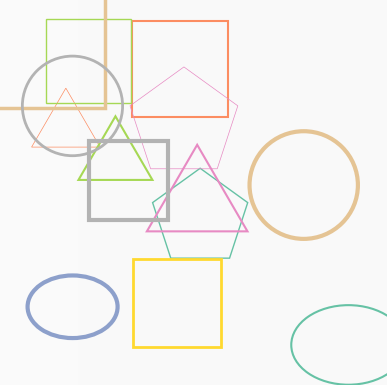[{"shape": "oval", "thickness": 1.5, "radius": 0.74, "center": [0.899, 0.104]}, {"shape": "pentagon", "thickness": 1, "radius": 0.65, "center": [0.517, 0.434]}, {"shape": "triangle", "thickness": 0.5, "radius": 0.51, "center": [0.17, 0.669]}, {"shape": "square", "thickness": 1.5, "radius": 0.62, "center": [0.465, 0.821]}, {"shape": "oval", "thickness": 3, "radius": 0.58, "center": [0.187, 0.203]}, {"shape": "pentagon", "thickness": 0.5, "radius": 0.73, "center": [0.475, 0.68]}, {"shape": "triangle", "thickness": 1.5, "radius": 0.75, "center": [0.509, 0.474]}, {"shape": "square", "thickness": 1, "radius": 0.55, "center": [0.228, 0.842]}, {"shape": "triangle", "thickness": 1.5, "radius": 0.55, "center": [0.298, 0.588]}, {"shape": "square", "thickness": 2, "radius": 0.57, "center": [0.456, 0.213]}, {"shape": "circle", "thickness": 3, "radius": 0.7, "center": [0.784, 0.519]}, {"shape": "square", "thickness": 2.5, "radius": 0.71, "center": [0.128, 0.861]}, {"shape": "square", "thickness": 3, "radius": 0.51, "center": [0.332, 0.532]}, {"shape": "circle", "thickness": 2, "radius": 0.65, "center": [0.187, 0.725]}]